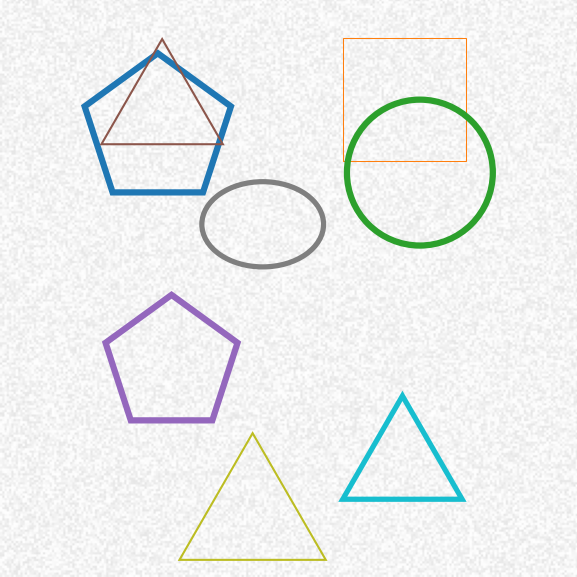[{"shape": "pentagon", "thickness": 3, "radius": 0.67, "center": [0.273, 0.774]}, {"shape": "square", "thickness": 0.5, "radius": 0.53, "center": [0.7, 0.827]}, {"shape": "circle", "thickness": 3, "radius": 0.63, "center": [0.727, 0.7]}, {"shape": "pentagon", "thickness": 3, "radius": 0.6, "center": [0.297, 0.368]}, {"shape": "triangle", "thickness": 1, "radius": 0.61, "center": [0.281, 0.81]}, {"shape": "oval", "thickness": 2.5, "radius": 0.53, "center": [0.455, 0.611]}, {"shape": "triangle", "thickness": 1, "radius": 0.73, "center": [0.437, 0.103]}, {"shape": "triangle", "thickness": 2.5, "radius": 0.6, "center": [0.697, 0.194]}]